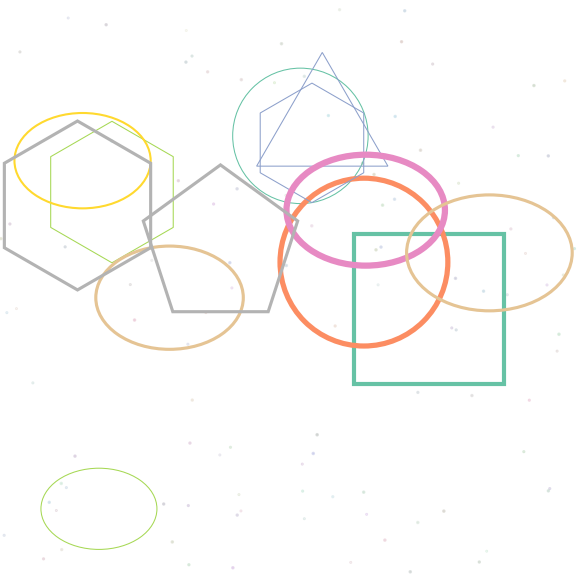[{"shape": "square", "thickness": 2, "radius": 0.65, "center": [0.743, 0.464]}, {"shape": "circle", "thickness": 0.5, "radius": 0.59, "center": [0.52, 0.764]}, {"shape": "circle", "thickness": 2.5, "radius": 0.73, "center": [0.63, 0.545]}, {"shape": "triangle", "thickness": 0.5, "radius": 0.66, "center": [0.558, 0.777]}, {"shape": "hexagon", "thickness": 0.5, "radius": 0.52, "center": [0.54, 0.752]}, {"shape": "oval", "thickness": 3, "radius": 0.69, "center": [0.633, 0.635]}, {"shape": "oval", "thickness": 0.5, "radius": 0.5, "center": [0.171, 0.118]}, {"shape": "hexagon", "thickness": 0.5, "radius": 0.61, "center": [0.194, 0.667]}, {"shape": "oval", "thickness": 1, "radius": 0.59, "center": [0.143, 0.721]}, {"shape": "oval", "thickness": 1.5, "radius": 0.72, "center": [0.847, 0.561]}, {"shape": "oval", "thickness": 1.5, "radius": 0.64, "center": [0.294, 0.484]}, {"shape": "hexagon", "thickness": 1.5, "radius": 0.73, "center": [0.134, 0.643]}, {"shape": "pentagon", "thickness": 1.5, "radius": 0.7, "center": [0.382, 0.573]}]